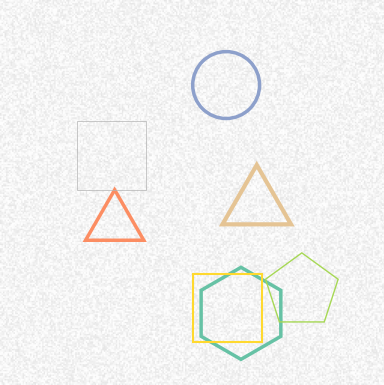[{"shape": "hexagon", "thickness": 2.5, "radius": 0.6, "center": [0.626, 0.186]}, {"shape": "triangle", "thickness": 2.5, "radius": 0.44, "center": [0.298, 0.42]}, {"shape": "circle", "thickness": 2.5, "radius": 0.43, "center": [0.587, 0.779]}, {"shape": "pentagon", "thickness": 1, "radius": 0.5, "center": [0.784, 0.244]}, {"shape": "square", "thickness": 1.5, "radius": 0.44, "center": [0.591, 0.2]}, {"shape": "triangle", "thickness": 3, "radius": 0.51, "center": [0.667, 0.469]}, {"shape": "square", "thickness": 0.5, "radius": 0.45, "center": [0.29, 0.596]}]